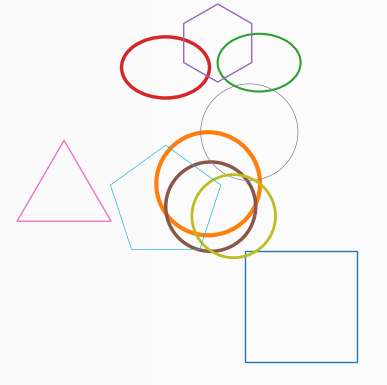[{"shape": "square", "thickness": 1, "radius": 0.72, "center": [0.776, 0.205]}, {"shape": "circle", "thickness": 3, "radius": 0.67, "center": [0.537, 0.523]}, {"shape": "oval", "thickness": 1.5, "radius": 0.54, "center": [0.669, 0.837]}, {"shape": "oval", "thickness": 2.5, "radius": 0.57, "center": [0.427, 0.825]}, {"shape": "hexagon", "thickness": 1, "radius": 0.51, "center": [0.562, 0.888]}, {"shape": "circle", "thickness": 2.5, "radius": 0.58, "center": [0.544, 0.463]}, {"shape": "triangle", "thickness": 1, "radius": 0.7, "center": [0.165, 0.495]}, {"shape": "circle", "thickness": 0.5, "radius": 0.63, "center": [0.643, 0.657]}, {"shape": "circle", "thickness": 2, "radius": 0.54, "center": [0.603, 0.439]}, {"shape": "pentagon", "thickness": 0.5, "radius": 0.75, "center": [0.427, 0.473]}]